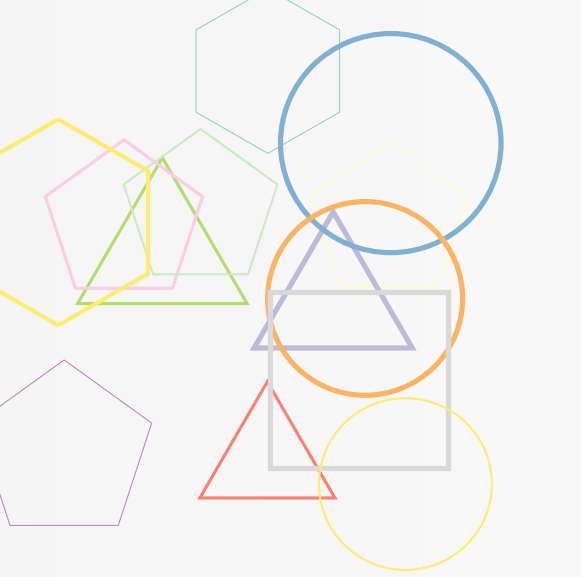[{"shape": "hexagon", "thickness": 0.5, "radius": 0.71, "center": [0.461, 0.876]}, {"shape": "pentagon", "thickness": 0.5, "radius": 0.7, "center": [0.669, 0.615]}, {"shape": "triangle", "thickness": 2.5, "radius": 0.79, "center": [0.573, 0.475]}, {"shape": "triangle", "thickness": 1.5, "radius": 0.67, "center": [0.46, 0.204]}, {"shape": "circle", "thickness": 2.5, "radius": 0.95, "center": [0.672, 0.751]}, {"shape": "circle", "thickness": 2.5, "radius": 0.84, "center": [0.628, 0.482]}, {"shape": "triangle", "thickness": 1.5, "radius": 0.84, "center": [0.279, 0.558]}, {"shape": "pentagon", "thickness": 1.5, "radius": 0.71, "center": [0.213, 0.615]}, {"shape": "square", "thickness": 2.5, "radius": 0.77, "center": [0.617, 0.341]}, {"shape": "pentagon", "thickness": 0.5, "radius": 0.79, "center": [0.11, 0.218]}, {"shape": "pentagon", "thickness": 1, "radius": 0.7, "center": [0.345, 0.637]}, {"shape": "circle", "thickness": 1, "radius": 0.74, "center": [0.698, 0.161]}, {"shape": "hexagon", "thickness": 2, "radius": 0.89, "center": [0.1, 0.614]}]